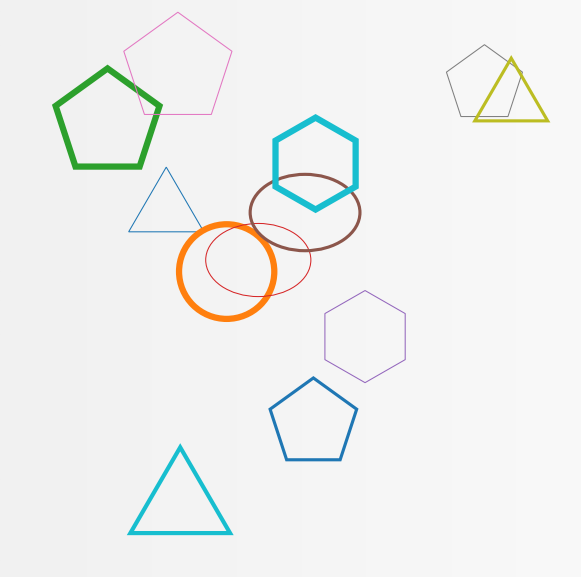[{"shape": "pentagon", "thickness": 1.5, "radius": 0.39, "center": [0.539, 0.266]}, {"shape": "triangle", "thickness": 0.5, "radius": 0.37, "center": [0.286, 0.635]}, {"shape": "circle", "thickness": 3, "radius": 0.41, "center": [0.39, 0.529]}, {"shape": "pentagon", "thickness": 3, "radius": 0.47, "center": [0.185, 0.787]}, {"shape": "oval", "thickness": 0.5, "radius": 0.45, "center": [0.444, 0.549]}, {"shape": "hexagon", "thickness": 0.5, "radius": 0.4, "center": [0.628, 0.416]}, {"shape": "oval", "thickness": 1.5, "radius": 0.47, "center": [0.525, 0.631]}, {"shape": "pentagon", "thickness": 0.5, "radius": 0.49, "center": [0.306, 0.88]}, {"shape": "pentagon", "thickness": 0.5, "radius": 0.34, "center": [0.833, 0.853]}, {"shape": "triangle", "thickness": 1.5, "radius": 0.36, "center": [0.88, 0.826]}, {"shape": "triangle", "thickness": 2, "radius": 0.49, "center": [0.31, 0.126]}, {"shape": "hexagon", "thickness": 3, "radius": 0.4, "center": [0.543, 0.716]}]